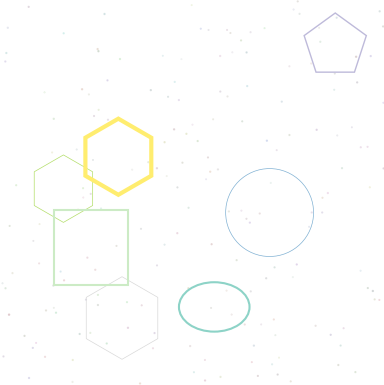[{"shape": "oval", "thickness": 1.5, "radius": 0.46, "center": [0.556, 0.203]}, {"shape": "pentagon", "thickness": 1, "radius": 0.42, "center": [0.871, 0.881]}, {"shape": "circle", "thickness": 0.5, "radius": 0.57, "center": [0.7, 0.448]}, {"shape": "hexagon", "thickness": 0.5, "radius": 0.44, "center": [0.165, 0.51]}, {"shape": "hexagon", "thickness": 0.5, "radius": 0.54, "center": [0.317, 0.174]}, {"shape": "square", "thickness": 1.5, "radius": 0.48, "center": [0.237, 0.357]}, {"shape": "hexagon", "thickness": 3, "radius": 0.49, "center": [0.307, 0.593]}]